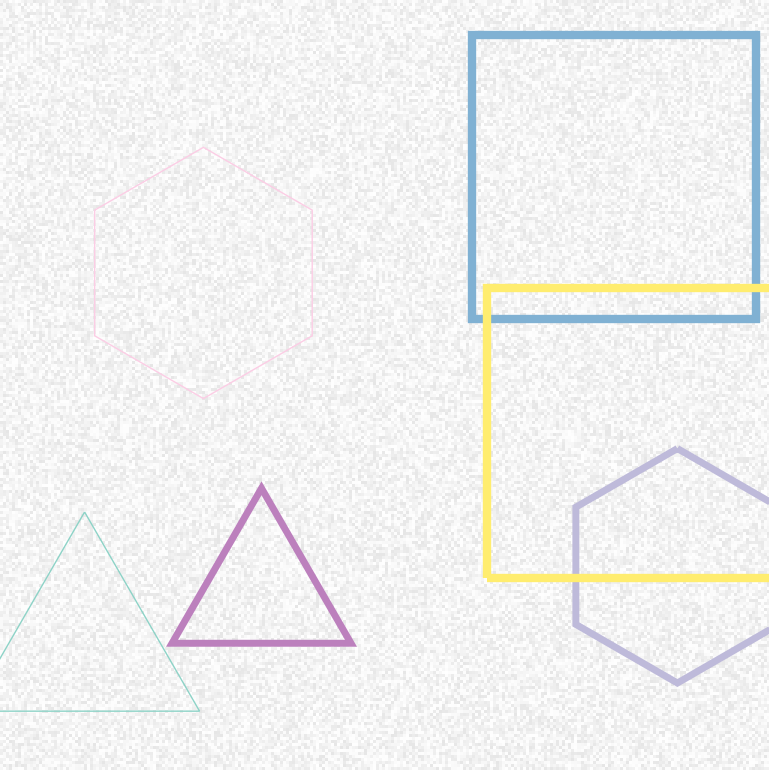[{"shape": "triangle", "thickness": 0.5, "radius": 0.86, "center": [0.11, 0.163]}, {"shape": "hexagon", "thickness": 2.5, "radius": 0.76, "center": [0.88, 0.265]}, {"shape": "square", "thickness": 3, "radius": 0.92, "center": [0.798, 0.77]}, {"shape": "hexagon", "thickness": 0.5, "radius": 0.82, "center": [0.264, 0.646]}, {"shape": "triangle", "thickness": 2.5, "radius": 0.67, "center": [0.34, 0.232]}, {"shape": "square", "thickness": 3, "radius": 0.94, "center": [0.821, 0.438]}]